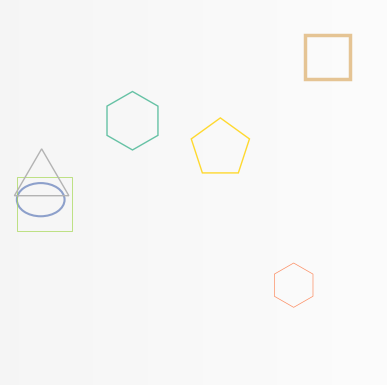[{"shape": "hexagon", "thickness": 1, "radius": 0.38, "center": [0.342, 0.686]}, {"shape": "hexagon", "thickness": 0.5, "radius": 0.29, "center": [0.758, 0.259]}, {"shape": "oval", "thickness": 1.5, "radius": 0.31, "center": [0.105, 0.481]}, {"shape": "square", "thickness": 0.5, "radius": 0.35, "center": [0.114, 0.47]}, {"shape": "pentagon", "thickness": 1, "radius": 0.39, "center": [0.569, 0.615]}, {"shape": "square", "thickness": 2.5, "radius": 0.29, "center": [0.845, 0.852]}, {"shape": "triangle", "thickness": 1, "radius": 0.41, "center": [0.107, 0.532]}]